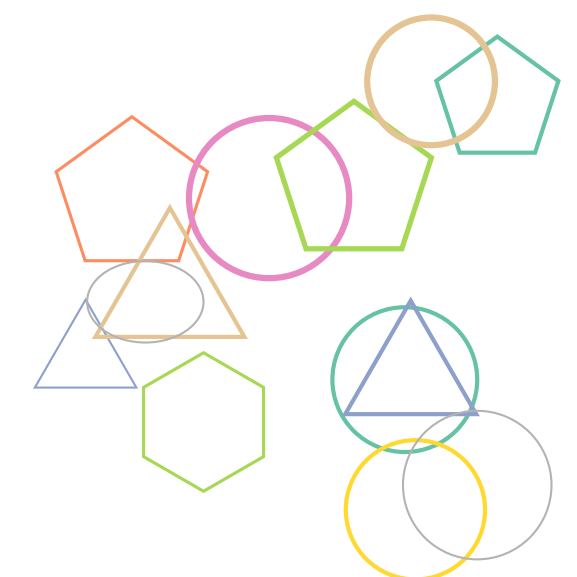[{"shape": "pentagon", "thickness": 2, "radius": 0.56, "center": [0.861, 0.825]}, {"shape": "circle", "thickness": 2, "radius": 0.63, "center": [0.701, 0.342]}, {"shape": "pentagon", "thickness": 1.5, "radius": 0.69, "center": [0.228, 0.659]}, {"shape": "triangle", "thickness": 2, "radius": 0.65, "center": [0.711, 0.347]}, {"shape": "triangle", "thickness": 1, "radius": 0.51, "center": [0.148, 0.379]}, {"shape": "circle", "thickness": 3, "radius": 0.69, "center": [0.466, 0.656]}, {"shape": "hexagon", "thickness": 1.5, "radius": 0.6, "center": [0.352, 0.268]}, {"shape": "pentagon", "thickness": 2.5, "radius": 0.71, "center": [0.613, 0.683]}, {"shape": "circle", "thickness": 2, "radius": 0.6, "center": [0.719, 0.116]}, {"shape": "triangle", "thickness": 2, "radius": 0.74, "center": [0.294, 0.49]}, {"shape": "circle", "thickness": 3, "radius": 0.55, "center": [0.746, 0.858]}, {"shape": "circle", "thickness": 1, "radius": 0.64, "center": [0.826, 0.159]}, {"shape": "oval", "thickness": 1, "radius": 0.5, "center": [0.252, 0.477]}]